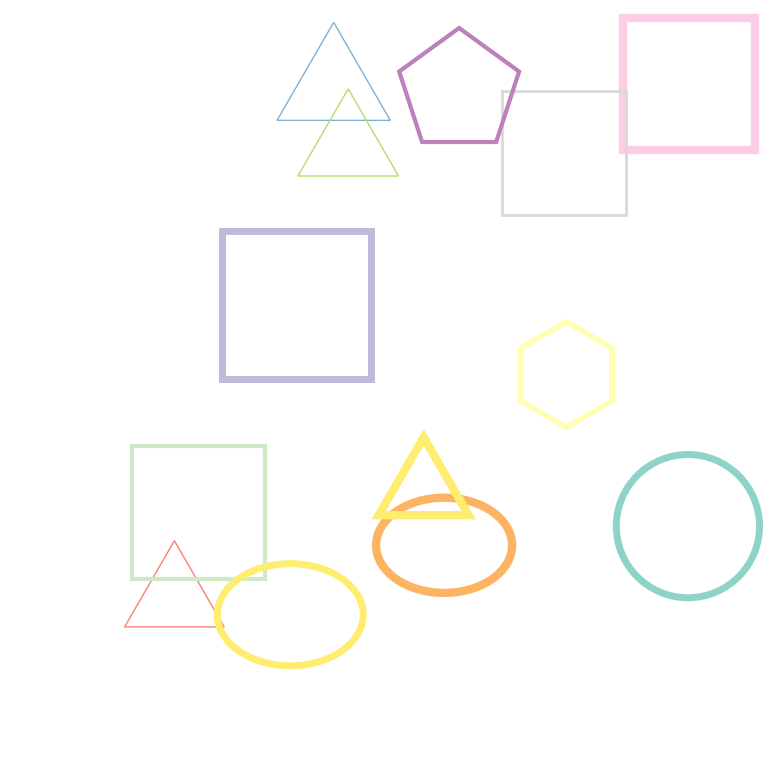[{"shape": "circle", "thickness": 2.5, "radius": 0.47, "center": [0.893, 0.317]}, {"shape": "hexagon", "thickness": 2, "radius": 0.34, "center": [0.736, 0.514]}, {"shape": "square", "thickness": 2.5, "radius": 0.48, "center": [0.385, 0.604]}, {"shape": "triangle", "thickness": 0.5, "radius": 0.37, "center": [0.226, 0.223]}, {"shape": "triangle", "thickness": 0.5, "radius": 0.42, "center": [0.433, 0.886]}, {"shape": "oval", "thickness": 3, "radius": 0.44, "center": [0.577, 0.292]}, {"shape": "triangle", "thickness": 0.5, "radius": 0.38, "center": [0.452, 0.809]}, {"shape": "square", "thickness": 3, "radius": 0.43, "center": [0.895, 0.891]}, {"shape": "square", "thickness": 1, "radius": 0.4, "center": [0.733, 0.801]}, {"shape": "pentagon", "thickness": 1.5, "radius": 0.41, "center": [0.596, 0.882]}, {"shape": "square", "thickness": 1.5, "radius": 0.43, "center": [0.258, 0.335]}, {"shape": "triangle", "thickness": 3, "radius": 0.34, "center": [0.55, 0.365]}, {"shape": "oval", "thickness": 2.5, "radius": 0.47, "center": [0.377, 0.202]}]